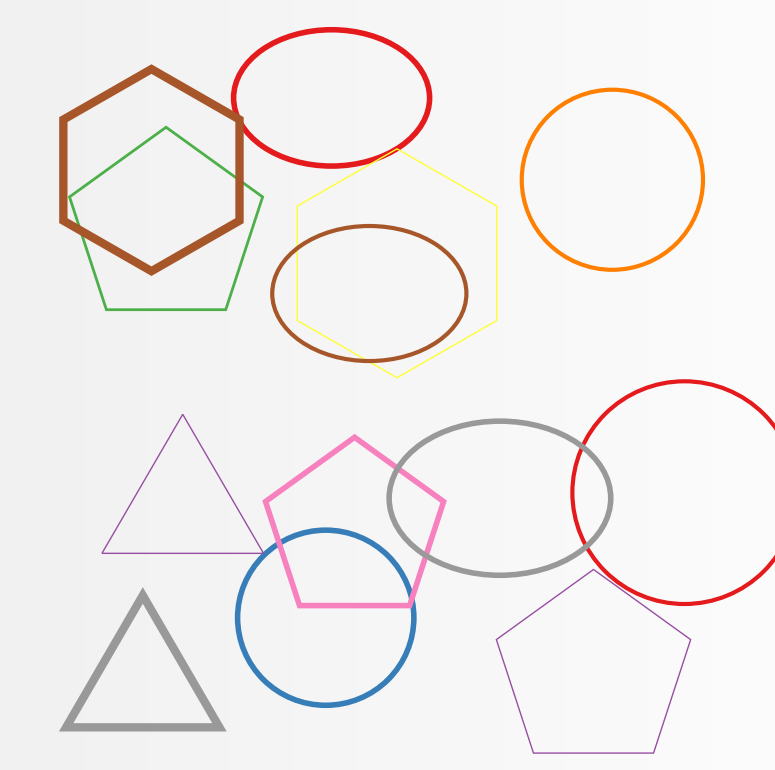[{"shape": "circle", "thickness": 1.5, "radius": 0.72, "center": [0.883, 0.36]}, {"shape": "oval", "thickness": 2, "radius": 0.63, "center": [0.428, 0.873]}, {"shape": "circle", "thickness": 2, "radius": 0.57, "center": [0.42, 0.198]}, {"shape": "pentagon", "thickness": 1, "radius": 0.65, "center": [0.214, 0.704]}, {"shape": "triangle", "thickness": 0.5, "radius": 0.6, "center": [0.236, 0.342]}, {"shape": "pentagon", "thickness": 0.5, "radius": 0.66, "center": [0.766, 0.129]}, {"shape": "circle", "thickness": 1.5, "radius": 0.58, "center": [0.79, 0.767]}, {"shape": "hexagon", "thickness": 0.5, "radius": 0.74, "center": [0.512, 0.658]}, {"shape": "oval", "thickness": 1.5, "radius": 0.63, "center": [0.477, 0.619]}, {"shape": "hexagon", "thickness": 3, "radius": 0.66, "center": [0.195, 0.779]}, {"shape": "pentagon", "thickness": 2, "radius": 0.6, "center": [0.458, 0.311]}, {"shape": "oval", "thickness": 2, "radius": 0.71, "center": [0.645, 0.353]}, {"shape": "triangle", "thickness": 3, "radius": 0.57, "center": [0.184, 0.113]}]